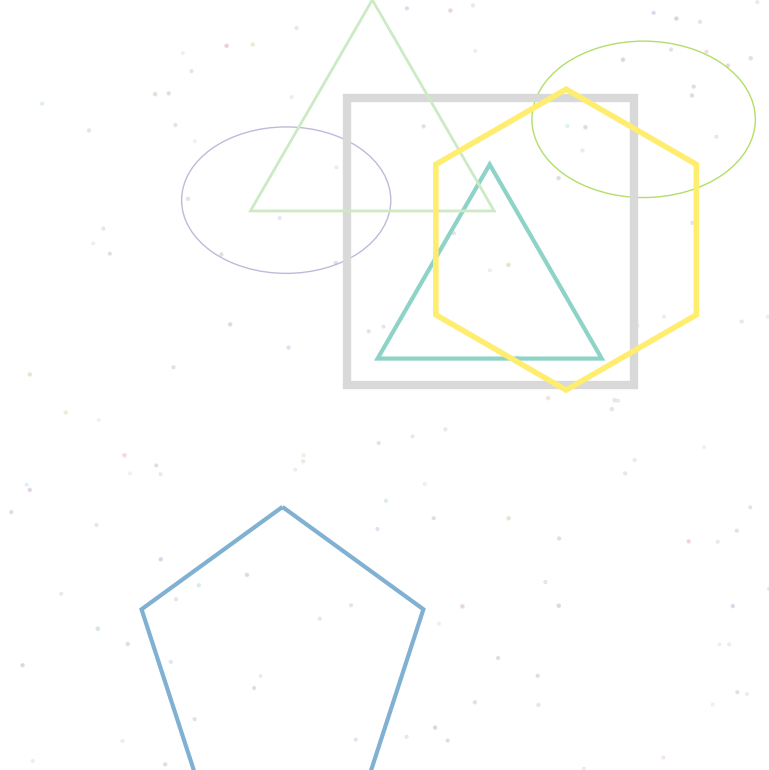[{"shape": "triangle", "thickness": 1.5, "radius": 0.84, "center": [0.636, 0.618]}, {"shape": "oval", "thickness": 0.5, "radius": 0.68, "center": [0.372, 0.74]}, {"shape": "pentagon", "thickness": 1.5, "radius": 0.96, "center": [0.367, 0.149]}, {"shape": "oval", "thickness": 0.5, "radius": 0.73, "center": [0.836, 0.845]}, {"shape": "square", "thickness": 3, "radius": 0.93, "center": [0.637, 0.686]}, {"shape": "triangle", "thickness": 1, "radius": 0.91, "center": [0.483, 0.817]}, {"shape": "hexagon", "thickness": 2, "radius": 0.98, "center": [0.735, 0.689]}]